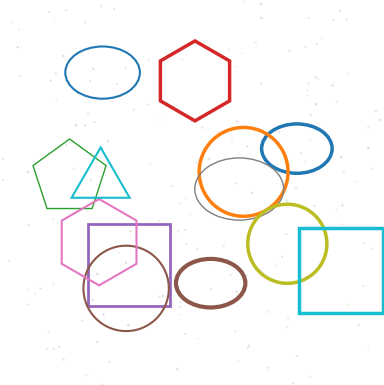[{"shape": "oval", "thickness": 1.5, "radius": 0.48, "center": [0.266, 0.811]}, {"shape": "oval", "thickness": 2.5, "radius": 0.46, "center": [0.771, 0.614]}, {"shape": "circle", "thickness": 2.5, "radius": 0.58, "center": [0.633, 0.554]}, {"shape": "pentagon", "thickness": 1, "radius": 0.5, "center": [0.181, 0.539]}, {"shape": "hexagon", "thickness": 2.5, "radius": 0.52, "center": [0.506, 0.79]}, {"shape": "square", "thickness": 2, "radius": 0.53, "center": [0.336, 0.311]}, {"shape": "oval", "thickness": 3, "radius": 0.45, "center": [0.547, 0.264]}, {"shape": "circle", "thickness": 1.5, "radius": 0.55, "center": [0.328, 0.251]}, {"shape": "hexagon", "thickness": 1.5, "radius": 0.56, "center": [0.257, 0.371]}, {"shape": "oval", "thickness": 1, "radius": 0.58, "center": [0.621, 0.509]}, {"shape": "circle", "thickness": 2.5, "radius": 0.51, "center": [0.746, 0.367]}, {"shape": "triangle", "thickness": 1.5, "radius": 0.44, "center": [0.261, 0.53]}, {"shape": "square", "thickness": 2.5, "radius": 0.55, "center": [0.886, 0.297]}]